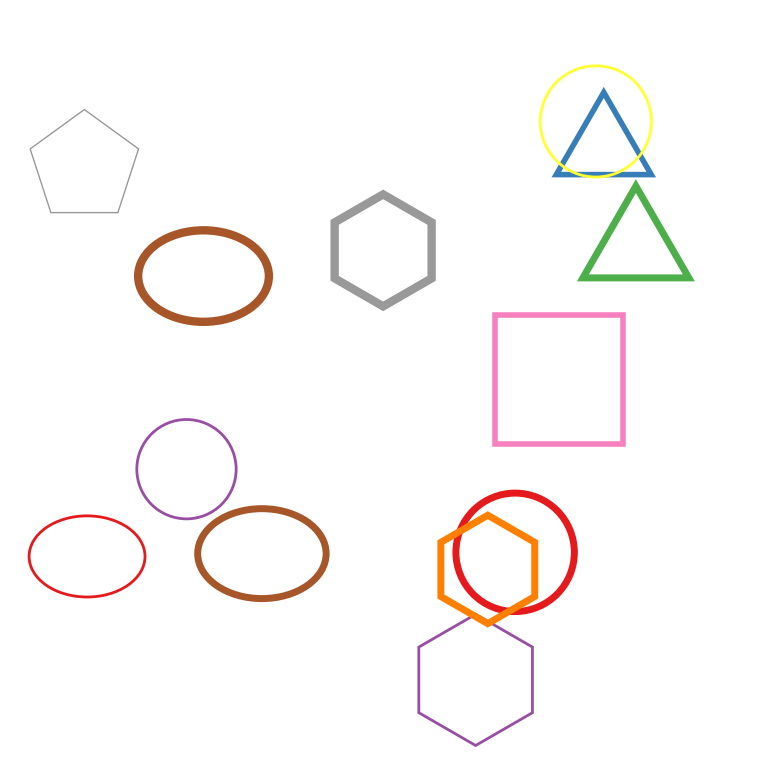[{"shape": "circle", "thickness": 2.5, "radius": 0.38, "center": [0.669, 0.283]}, {"shape": "oval", "thickness": 1, "radius": 0.38, "center": [0.113, 0.277]}, {"shape": "triangle", "thickness": 2, "radius": 0.36, "center": [0.784, 0.809]}, {"shape": "triangle", "thickness": 2.5, "radius": 0.4, "center": [0.826, 0.679]}, {"shape": "hexagon", "thickness": 1, "radius": 0.43, "center": [0.618, 0.117]}, {"shape": "circle", "thickness": 1, "radius": 0.32, "center": [0.242, 0.391]}, {"shape": "hexagon", "thickness": 2.5, "radius": 0.35, "center": [0.633, 0.26]}, {"shape": "circle", "thickness": 1, "radius": 0.36, "center": [0.774, 0.842]}, {"shape": "oval", "thickness": 3, "radius": 0.42, "center": [0.264, 0.641]}, {"shape": "oval", "thickness": 2.5, "radius": 0.42, "center": [0.34, 0.281]}, {"shape": "square", "thickness": 2, "radius": 0.42, "center": [0.726, 0.507]}, {"shape": "hexagon", "thickness": 3, "radius": 0.36, "center": [0.498, 0.675]}, {"shape": "pentagon", "thickness": 0.5, "radius": 0.37, "center": [0.11, 0.784]}]